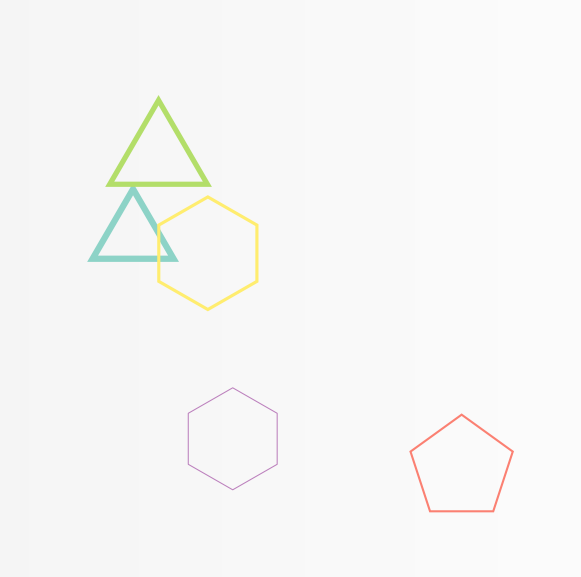[{"shape": "triangle", "thickness": 3, "radius": 0.4, "center": [0.229, 0.591]}, {"shape": "pentagon", "thickness": 1, "radius": 0.46, "center": [0.794, 0.189]}, {"shape": "triangle", "thickness": 2.5, "radius": 0.49, "center": [0.273, 0.729]}, {"shape": "hexagon", "thickness": 0.5, "radius": 0.44, "center": [0.4, 0.239]}, {"shape": "hexagon", "thickness": 1.5, "radius": 0.49, "center": [0.358, 0.561]}]